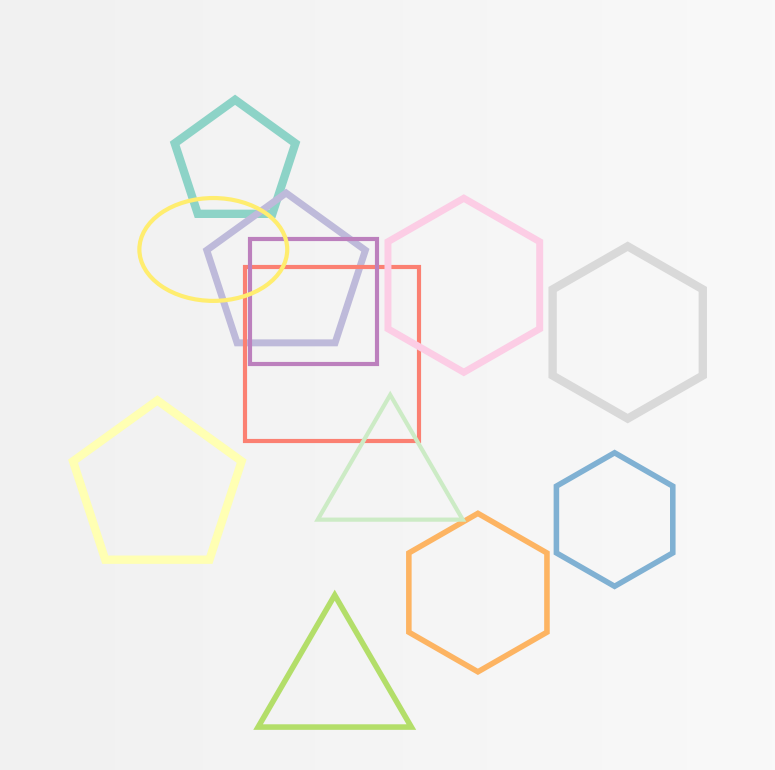[{"shape": "pentagon", "thickness": 3, "radius": 0.41, "center": [0.303, 0.789]}, {"shape": "pentagon", "thickness": 3, "radius": 0.57, "center": [0.203, 0.366]}, {"shape": "pentagon", "thickness": 2.5, "radius": 0.54, "center": [0.369, 0.642]}, {"shape": "square", "thickness": 1.5, "radius": 0.56, "center": [0.428, 0.54]}, {"shape": "hexagon", "thickness": 2, "radius": 0.43, "center": [0.793, 0.325]}, {"shape": "hexagon", "thickness": 2, "radius": 0.51, "center": [0.617, 0.23]}, {"shape": "triangle", "thickness": 2, "radius": 0.57, "center": [0.432, 0.113]}, {"shape": "hexagon", "thickness": 2.5, "radius": 0.57, "center": [0.598, 0.63]}, {"shape": "hexagon", "thickness": 3, "radius": 0.56, "center": [0.81, 0.568]}, {"shape": "square", "thickness": 1.5, "radius": 0.41, "center": [0.405, 0.608]}, {"shape": "triangle", "thickness": 1.5, "radius": 0.54, "center": [0.504, 0.379]}, {"shape": "oval", "thickness": 1.5, "radius": 0.48, "center": [0.275, 0.676]}]